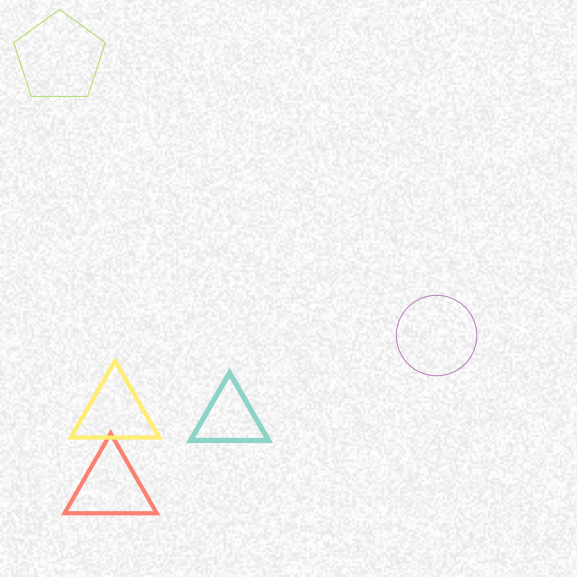[{"shape": "triangle", "thickness": 2.5, "radius": 0.39, "center": [0.398, 0.275]}, {"shape": "triangle", "thickness": 2, "radius": 0.46, "center": [0.192, 0.156]}, {"shape": "pentagon", "thickness": 0.5, "radius": 0.42, "center": [0.103, 0.9]}, {"shape": "circle", "thickness": 0.5, "radius": 0.35, "center": [0.756, 0.418]}, {"shape": "triangle", "thickness": 2, "radius": 0.44, "center": [0.199, 0.286]}]